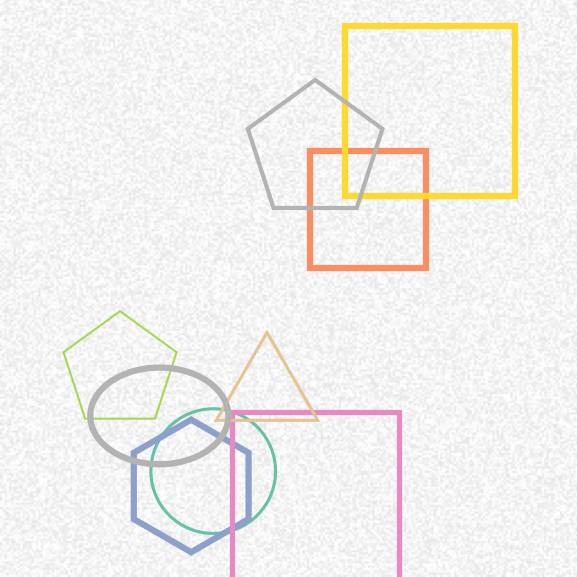[{"shape": "circle", "thickness": 1.5, "radius": 0.54, "center": [0.369, 0.183]}, {"shape": "square", "thickness": 3, "radius": 0.5, "center": [0.637, 0.636]}, {"shape": "hexagon", "thickness": 3, "radius": 0.57, "center": [0.331, 0.158]}, {"shape": "square", "thickness": 2.5, "radius": 0.72, "center": [0.546, 0.141]}, {"shape": "pentagon", "thickness": 1, "radius": 0.51, "center": [0.208, 0.357]}, {"shape": "square", "thickness": 3, "radius": 0.74, "center": [0.744, 0.807]}, {"shape": "triangle", "thickness": 1.5, "radius": 0.51, "center": [0.462, 0.322]}, {"shape": "oval", "thickness": 3, "radius": 0.6, "center": [0.276, 0.279]}, {"shape": "pentagon", "thickness": 2, "radius": 0.61, "center": [0.546, 0.738]}]